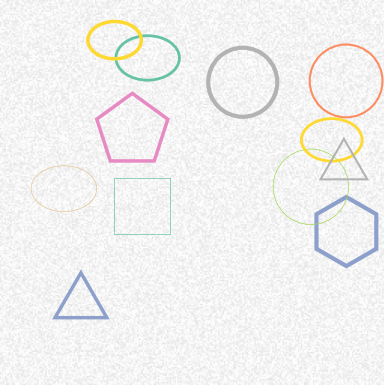[{"shape": "oval", "thickness": 2, "radius": 0.41, "center": [0.384, 0.85]}, {"shape": "square", "thickness": 0.5, "radius": 0.37, "center": [0.369, 0.464]}, {"shape": "circle", "thickness": 1.5, "radius": 0.47, "center": [0.899, 0.79]}, {"shape": "triangle", "thickness": 2.5, "radius": 0.39, "center": [0.21, 0.214]}, {"shape": "hexagon", "thickness": 3, "radius": 0.45, "center": [0.9, 0.399]}, {"shape": "pentagon", "thickness": 2.5, "radius": 0.49, "center": [0.344, 0.66]}, {"shape": "circle", "thickness": 0.5, "radius": 0.49, "center": [0.807, 0.515]}, {"shape": "oval", "thickness": 2, "radius": 0.39, "center": [0.862, 0.637]}, {"shape": "oval", "thickness": 2.5, "radius": 0.35, "center": [0.298, 0.896]}, {"shape": "oval", "thickness": 0.5, "radius": 0.43, "center": [0.166, 0.51]}, {"shape": "circle", "thickness": 3, "radius": 0.45, "center": [0.631, 0.786]}, {"shape": "triangle", "thickness": 1.5, "radius": 0.35, "center": [0.893, 0.569]}]